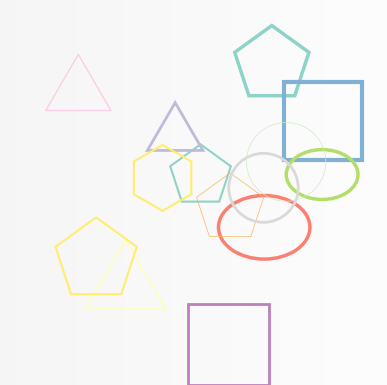[{"shape": "pentagon", "thickness": 2.5, "radius": 0.5, "center": [0.701, 0.833]}, {"shape": "pentagon", "thickness": 1.5, "radius": 0.41, "center": [0.517, 0.543]}, {"shape": "triangle", "thickness": 1, "radius": 0.6, "center": [0.324, 0.258]}, {"shape": "triangle", "thickness": 2, "radius": 0.41, "center": [0.452, 0.651]}, {"shape": "oval", "thickness": 2.5, "radius": 0.59, "center": [0.682, 0.41]}, {"shape": "square", "thickness": 3, "radius": 0.51, "center": [0.834, 0.685]}, {"shape": "pentagon", "thickness": 0.5, "radius": 0.46, "center": [0.594, 0.459]}, {"shape": "oval", "thickness": 2.5, "radius": 0.46, "center": [0.831, 0.547]}, {"shape": "triangle", "thickness": 1, "radius": 0.49, "center": [0.202, 0.761]}, {"shape": "circle", "thickness": 2, "radius": 0.45, "center": [0.68, 0.512]}, {"shape": "square", "thickness": 2, "radius": 0.52, "center": [0.589, 0.105]}, {"shape": "circle", "thickness": 0.5, "radius": 0.51, "center": [0.738, 0.58]}, {"shape": "pentagon", "thickness": 1.5, "radius": 0.55, "center": [0.248, 0.325]}, {"shape": "hexagon", "thickness": 1.5, "radius": 0.43, "center": [0.42, 0.538]}]